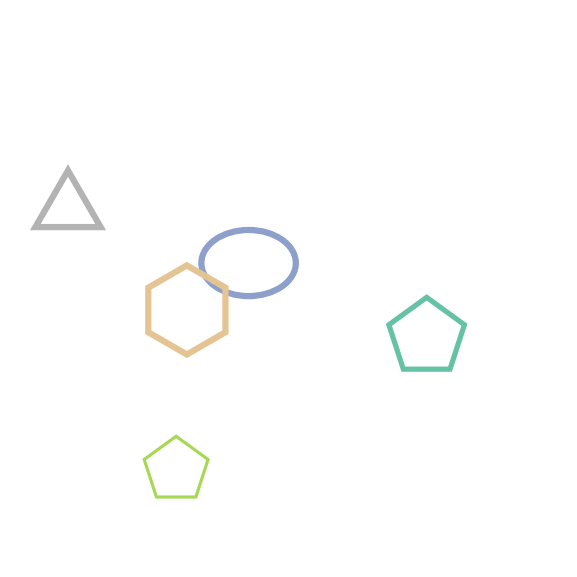[{"shape": "pentagon", "thickness": 2.5, "radius": 0.34, "center": [0.739, 0.416]}, {"shape": "oval", "thickness": 3, "radius": 0.41, "center": [0.43, 0.544]}, {"shape": "pentagon", "thickness": 1.5, "radius": 0.29, "center": [0.305, 0.186]}, {"shape": "hexagon", "thickness": 3, "radius": 0.39, "center": [0.324, 0.462]}, {"shape": "triangle", "thickness": 3, "radius": 0.33, "center": [0.118, 0.639]}]